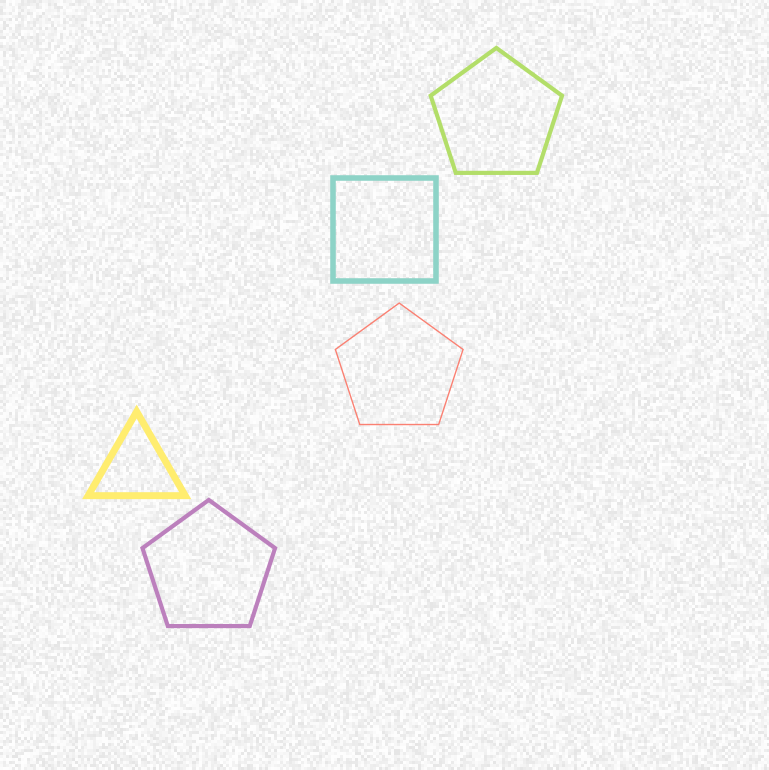[{"shape": "square", "thickness": 2, "radius": 0.33, "center": [0.499, 0.701]}, {"shape": "pentagon", "thickness": 0.5, "radius": 0.44, "center": [0.518, 0.519]}, {"shape": "pentagon", "thickness": 1.5, "radius": 0.45, "center": [0.645, 0.848]}, {"shape": "pentagon", "thickness": 1.5, "radius": 0.45, "center": [0.271, 0.26]}, {"shape": "triangle", "thickness": 2.5, "radius": 0.36, "center": [0.178, 0.393]}]